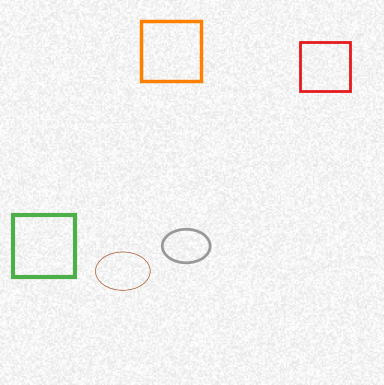[{"shape": "square", "thickness": 2, "radius": 0.32, "center": [0.844, 0.827]}, {"shape": "square", "thickness": 3, "radius": 0.4, "center": [0.114, 0.361]}, {"shape": "square", "thickness": 2.5, "radius": 0.39, "center": [0.444, 0.868]}, {"shape": "oval", "thickness": 0.5, "radius": 0.36, "center": [0.319, 0.296]}, {"shape": "oval", "thickness": 2, "radius": 0.31, "center": [0.484, 0.361]}]